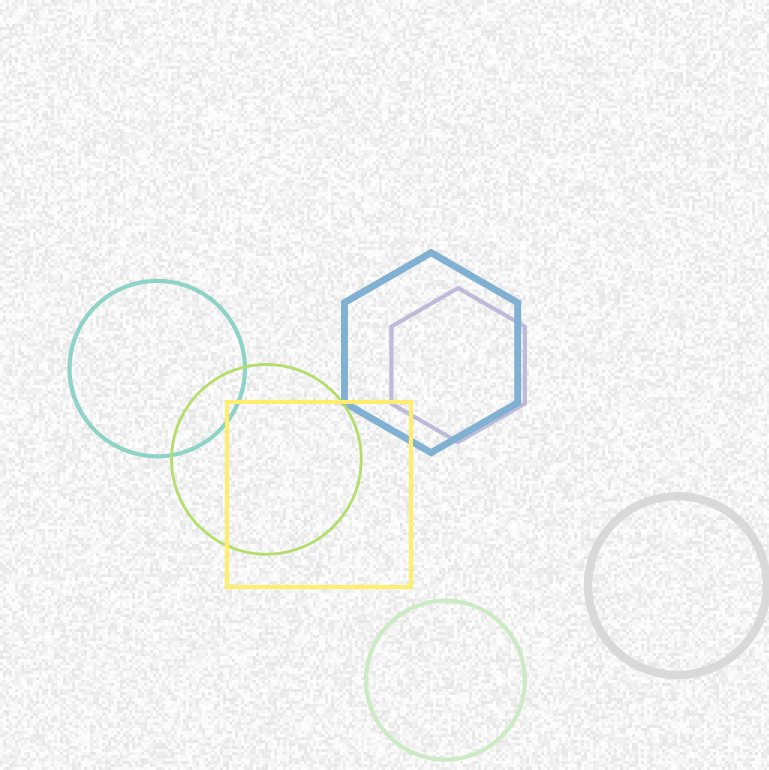[{"shape": "circle", "thickness": 1.5, "radius": 0.57, "center": [0.204, 0.521]}, {"shape": "hexagon", "thickness": 1.5, "radius": 0.5, "center": [0.595, 0.526]}, {"shape": "hexagon", "thickness": 2.5, "radius": 0.65, "center": [0.56, 0.542]}, {"shape": "circle", "thickness": 1, "radius": 0.62, "center": [0.346, 0.403]}, {"shape": "circle", "thickness": 3, "radius": 0.58, "center": [0.88, 0.239]}, {"shape": "circle", "thickness": 1.5, "radius": 0.52, "center": [0.578, 0.117]}, {"shape": "square", "thickness": 1.5, "radius": 0.6, "center": [0.415, 0.358]}]